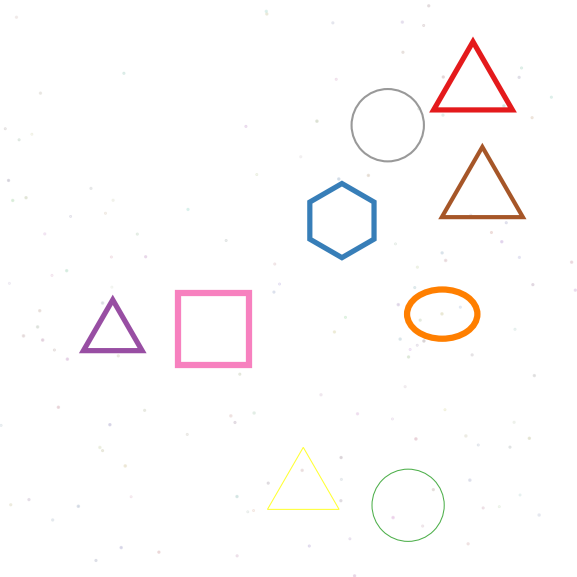[{"shape": "triangle", "thickness": 2.5, "radius": 0.39, "center": [0.819, 0.848]}, {"shape": "hexagon", "thickness": 2.5, "radius": 0.32, "center": [0.592, 0.617]}, {"shape": "circle", "thickness": 0.5, "radius": 0.31, "center": [0.707, 0.124]}, {"shape": "triangle", "thickness": 2.5, "radius": 0.29, "center": [0.195, 0.421]}, {"shape": "oval", "thickness": 3, "radius": 0.3, "center": [0.766, 0.455]}, {"shape": "triangle", "thickness": 0.5, "radius": 0.36, "center": [0.525, 0.153]}, {"shape": "triangle", "thickness": 2, "radius": 0.41, "center": [0.835, 0.664]}, {"shape": "square", "thickness": 3, "radius": 0.31, "center": [0.37, 0.429]}, {"shape": "circle", "thickness": 1, "radius": 0.31, "center": [0.671, 0.782]}]